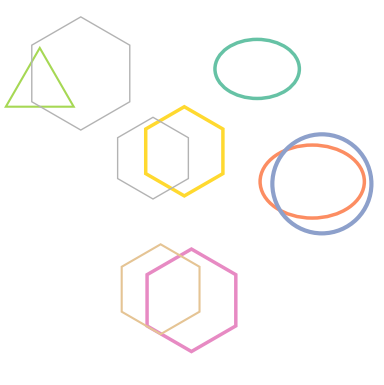[{"shape": "oval", "thickness": 2.5, "radius": 0.55, "center": [0.668, 0.821]}, {"shape": "oval", "thickness": 2.5, "radius": 0.68, "center": [0.811, 0.528]}, {"shape": "circle", "thickness": 3, "radius": 0.64, "center": [0.836, 0.522]}, {"shape": "hexagon", "thickness": 2.5, "radius": 0.67, "center": [0.497, 0.22]}, {"shape": "triangle", "thickness": 1.5, "radius": 0.51, "center": [0.103, 0.774]}, {"shape": "hexagon", "thickness": 2.5, "radius": 0.58, "center": [0.479, 0.607]}, {"shape": "hexagon", "thickness": 1.5, "radius": 0.58, "center": [0.417, 0.249]}, {"shape": "hexagon", "thickness": 1, "radius": 0.73, "center": [0.21, 0.809]}, {"shape": "hexagon", "thickness": 1, "radius": 0.53, "center": [0.397, 0.589]}]